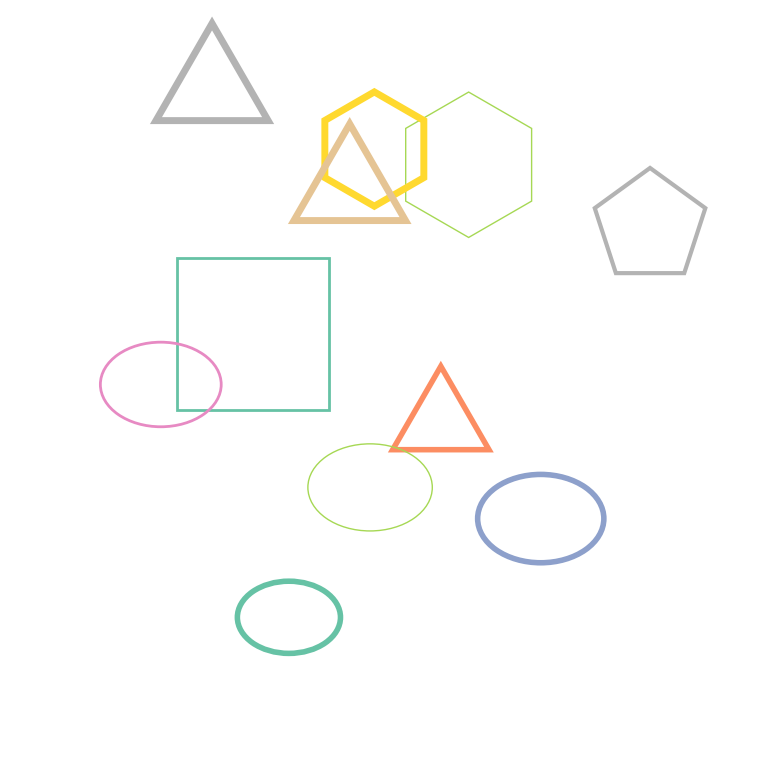[{"shape": "oval", "thickness": 2, "radius": 0.33, "center": [0.375, 0.198]}, {"shape": "square", "thickness": 1, "radius": 0.49, "center": [0.329, 0.566]}, {"shape": "triangle", "thickness": 2, "radius": 0.36, "center": [0.573, 0.452]}, {"shape": "oval", "thickness": 2, "radius": 0.41, "center": [0.702, 0.327]}, {"shape": "oval", "thickness": 1, "radius": 0.39, "center": [0.209, 0.501]}, {"shape": "hexagon", "thickness": 0.5, "radius": 0.47, "center": [0.609, 0.786]}, {"shape": "oval", "thickness": 0.5, "radius": 0.4, "center": [0.481, 0.367]}, {"shape": "hexagon", "thickness": 2.5, "radius": 0.37, "center": [0.486, 0.806]}, {"shape": "triangle", "thickness": 2.5, "radius": 0.42, "center": [0.454, 0.755]}, {"shape": "pentagon", "thickness": 1.5, "radius": 0.38, "center": [0.844, 0.706]}, {"shape": "triangle", "thickness": 2.5, "radius": 0.42, "center": [0.275, 0.885]}]